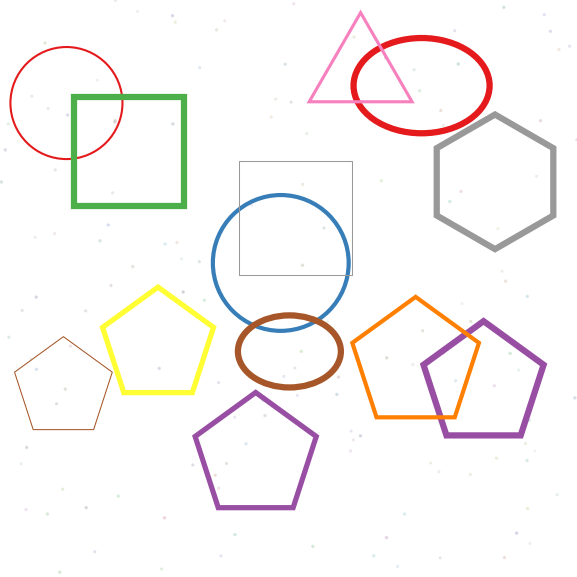[{"shape": "oval", "thickness": 3, "radius": 0.59, "center": [0.73, 0.851]}, {"shape": "circle", "thickness": 1, "radius": 0.49, "center": [0.115, 0.821]}, {"shape": "circle", "thickness": 2, "radius": 0.59, "center": [0.486, 0.544]}, {"shape": "square", "thickness": 3, "radius": 0.47, "center": [0.223, 0.737]}, {"shape": "pentagon", "thickness": 3, "radius": 0.55, "center": [0.837, 0.334]}, {"shape": "pentagon", "thickness": 2.5, "radius": 0.55, "center": [0.443, 0.209]}, {"shape": "pentagon", "thickness": 2, "radius": 0.58, "center": [0.72, 0.37]}, {"shape": "pentagon", "thickness": 2.5, "radius": 0.51, "center": [0.274, 0.401]}, {"shape": "oval", "thickness": 3, "radius": 0.45, "center": [0.501, 0.391]}, {"shape": "pentagon", "thickness": 0.5, "radius": 0.44, "center": [0.11, 0.327]}, {"shape": "triangle", "thickness": 1.5, "radius": 0.51, "center": [0.624, 0.874]}, {"shape": "square", "thickness": 0.5, "radius": 0.49, "center": [0.511, 0.622]}, {"shape": "hexagon", "thickness": 3, "radius": 0.58, "center": [0.857, 0.684]}]